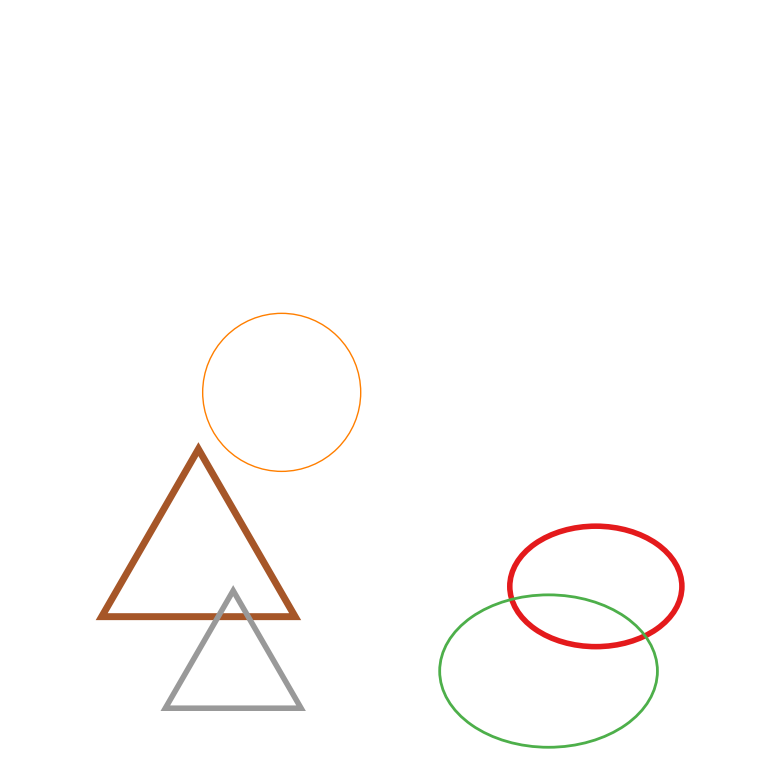[{"shape": "oval", "thickness": 2, "radius": 0.56, "center": [0.774, 0.238]}, {"shape": "oval", "thickness": 1, "radius": 0.71, "center": [0.712, 0.128]}, {"shape": "circle", "thickness": 0.5, "radius": 0.51, "center": [0.366, 0.49]}, {"shape": "triangle", "thickness": 2.5, "radius": 0.73, "center": [0.258, 0.272]}, {"shape": "triangle", "thickness": 2, "radius": 0.51, "center": [0.303, 0.131]}]